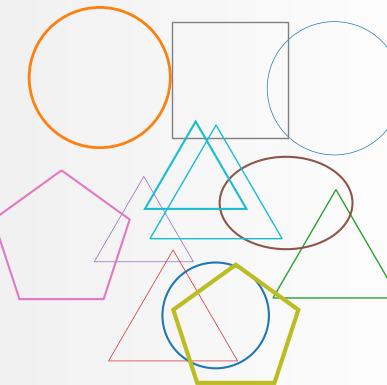[{"shape": "circle", "thickness": 0.5, "radius": 0.87, "center": [0.863, 0.771]}, {"shape": "circle", "thickness": 1.5, "radius": 0.69, "center": [0.557, 0.181]}, {"shape": "circle", "thickness": 2, "radius": 0.91, "center": [0.257, 0.799]}, {"shape": "triangle", "thickness": 1, "radius": 0.94, "center": [0.867, 0.32]}, {"shape": "triangle", "thickness": 0.5, "radius": 0.96, "center": [0.447, 0.159]}, {"shape": "triangle", "thickness": 0.5, "radius": 0.74, "center": [0.371, 0.394]}, {"shape": "oval", "thickness": 1.5, "radius": 0.86, "center": [0.738, 0.473]}, {"shape": "pentagon", "thickness": 1.5, "radius": 0.92, "center": [0.159, 0.373]}, {"shape": "square", "thickness": 1, "radius": 0.75, "center": [0.594, 0.793]}, {"shape": "pentagon", "thickness": 3, "radius": 0.85, "center": [0.609, 0.143]}, {"shape": "triangle", "thickness": 1, "radius": 0.98, "center": [0.558, 0.478]}, {"shape": "triangle", "thickness": 1.5, "radius": 0.76, "center": [0.505, 0.533]}]